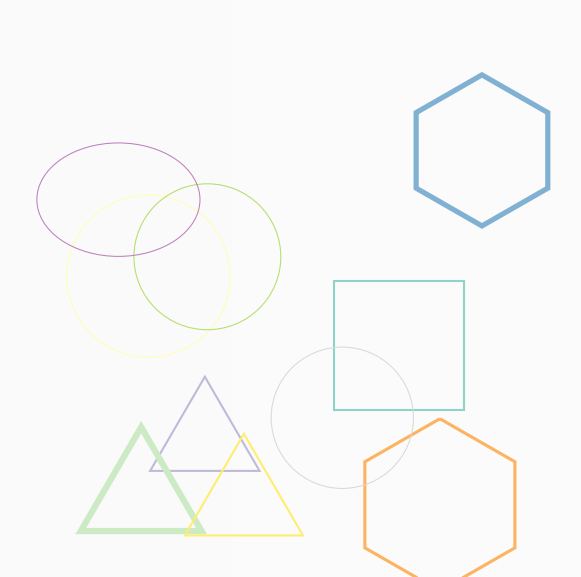[{"shape": "square", "thickness": 1, "radius": 0.56, "center": [0.686, 0.401]}, {"shape": "circle", "thickness": 0.5, "radius": 0.7, "center": [0.256, 0.521]}, {"shape": "triangle", "thickness": 1, "radius": 0.54, "center": [0.352, 0.238]}, {"shape": "hexagon", "thickness": 2.5, "radius": 0.65, "center": [0.829, 0.739]}, {"shape": "hexagon", "thickness": 1.5, "radius": 0.75, "center": [0.757, 0.125]}, {"shape": "circle", "thickness": 0.5, "radius": 0.63, "center": [0.357, 0.555]}, {"shape": "circle", "thickness": 0.5, "radius": 0.61, "center": [0.589, 0.276]}, {"shape": "oval", "thickness": 0.5, "radius": 0.7, "center": [0.204, 0.653]}, {"shape": "triangle", "thickness": 3, "radius": 0.6, "center": [0.243, 0.14]}, {"shape": "triangle", "thickness": 1, "radius": 0.59, "center": [0.42, 0.131]}]